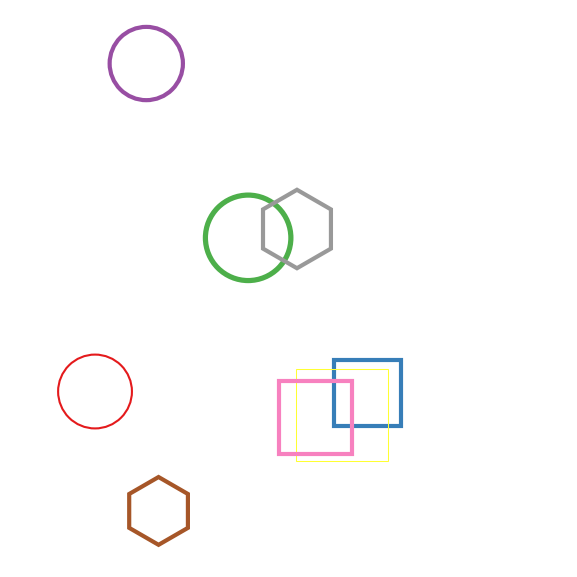[{"shape": "circle", "thickness": 1, "radius": 0.32, "center": [0.165, 0.321]}, {"shape": "square", "thickness": 2, "radius": 0.29, "center": [0.637, 0.319]}, {"shape": "circle", "thickness": 2.5, "radius": 0.37, "center": [0.43, 0.587]}, {"shape": "circle", "thickness": 2, "radius": 0.32, "center": [0.253, 0.889]}, {"shape": "square", "thickness": 0.5, "radius": 0.4, "center": [0.592, 0.281]}, {"shape": "hexagon", "thickness": 2, "radius": 0.29, "center": [0.275, 0.114]}, {"shape": "square", "thickness": 2, "radius": 0.31, "center": [0.547, 0.276]}, {"shape": "hexagon", "thickness": 2, "radius": 0.34, "center": [0.514, 0.603]}]